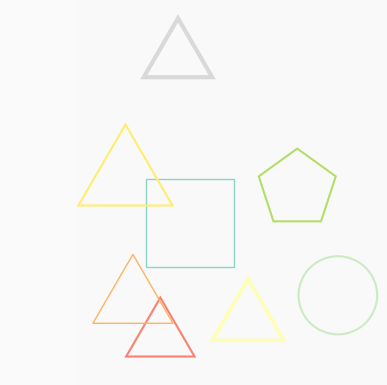[{"shape": "square", "thickness": 1, "radius": 0.57, "center": [0.489, 0.421]}, {"shape": "triangle", "thickness": 2.5, "radius": 0.53, "center": [0.64, 0.169]}, {"shape": "triangle", "thickness": 1.5, "radius": 0.51, "center": [0.414, 0.125]}, {"shape": "triangle", "thickness": 1, "radius": 0.6, "center": [0.343, 0.22]}, {"shape": "pentagon", "thickness": 1.5, "radius": 0.52, "center": [0.767, 0.51]}, {"shape": "triangle", "thickness": 3, "radius": 0.51, "center": [0.459, 0.85]}, {"shape": "circle", "thickness": 1.5, "radius": 0.51, "center": [0.872, 0.233]}, {"shape": "triangle", "thickness": 1.5, "radius": 0.7, "center": [0.324, 0.536]}]